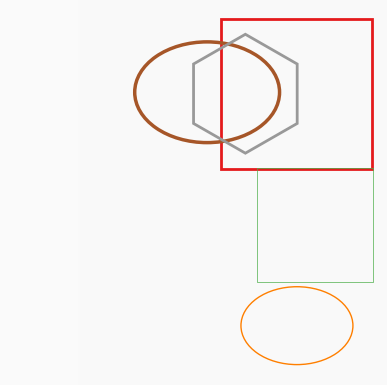[{"shape": "square", "thickness": 2, "radius": 0.97, "center": [0.764, 0.755]}, {"shape": "square", "thickness": 0.5, "radius": 0.74, "center": [0.813, 0.416]}, {"shape": "oval", "thickness": 1, "radius": 0.72, "center": [0.766, 0.154]}, {"shape": "oval", "thickness": 2.5, "radius": 0.93, "center": [0.535, 0.76]}, {"shape": "hexagon", "thickness": 2, "radius": 0.77, "center": [0.633, 0.757]}]